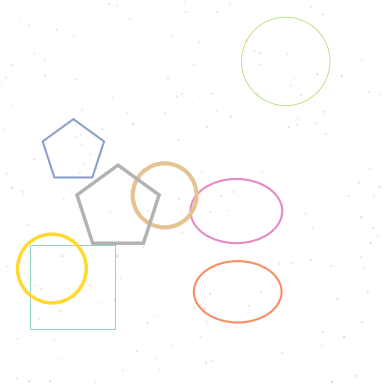[{"shape": "square", "thickness": 0.5, "radius": 0.55, "center": [0.189, 0.254]}, {"shape": "oval", "thickness": 1.5, "radius": 0.57, "center": [0.617, 0.242]}, {"shape": "pentagon", "thickness": 1.5, "radius": 0.42, "center": [0.191, 0.607]}, {"shape": "oval", "thickness": 1.5, "radius": 0.6, "center": [0.614, 0.452]}, {"shape": "circle", "thickness": 0.5, "radius": 0.57, "center": [0.742, 0.841]}, {"shape": "circle", "thickness": 2.5, "radius": 0.45, "center": [0.135, 0.302]}, {"shape": "circle", "thickness": 3, "radius": 0.42, "center": [0.428, 0.493]}, {"shape": "pentagon", "thickness": 2.5, "radius": 0.56, "center": [0.307, 0.459]}]